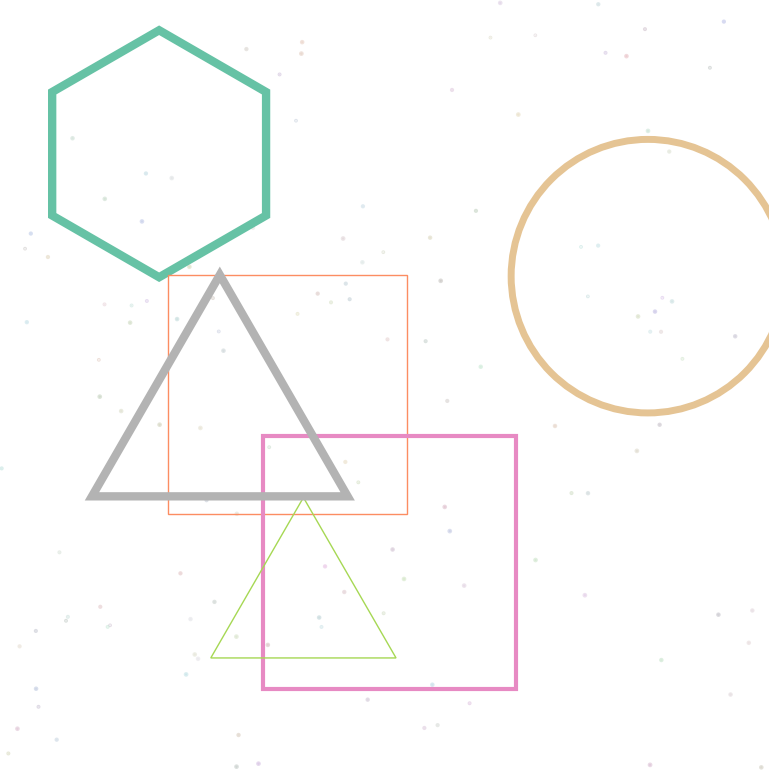[{"shape": "hexagon", "thickness": 3, "radius": 0.8, "center": [0.207, 0.8]}, {"shape": "square", "thickness": 0.5, "radius": 0.77, "center": [0.373, 0.488]}, {"shape": "square", "thickness": 1.5, "radius": 0.82, "center": [0.506, 0.269]}, {"shape": "triangle", "thickness": 0.5, "radius": 0.69, "center": [0.394, 0.215]}, {"shape": "circle", "thickness": 2.5, "radius": 0.89, "center": [0.841, 0.641]}, {"shape": "triangle", "thickness": 3, "radius": 0.96, "center": [0.285, 0.451]}]